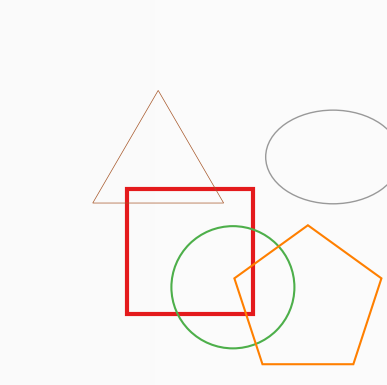[{"shape": "square", "thickness": 3, "radius": 0.81, "center": [0.491, 0.346]}, {"shape": "circle", "thickness": 1.5, "radius": 0.79, "center": [0.601, 0.254]}, {"shape": "pentagon", "thickness": 1.5, "radius": 1.0, "center": [0.795, 0.215]}, {"shape": "triangle", "thickness": 0.5, "radius": 0.98, "center": [0.408, 0.57]}, {"shape": "oval", "thickness": 1, "radius": 0.87, "center": [0.859, 0.592]}]